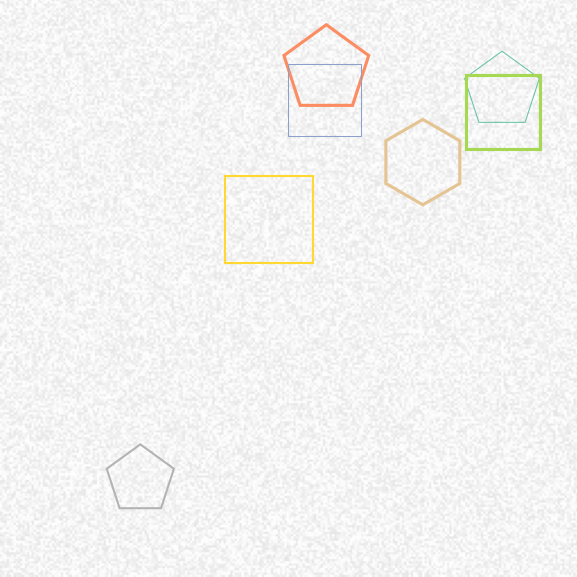[{"shape": "pentagon", "thickness": 0.5, "radius": 0.34, "center": [0.869, 0.842]}, {"shape": "pentagon", "thickness": 1.5, "radius": 0.39, "center": [0.565, 0.879]}, {"shape": "square", "thickness": 0.5, "radius": 0.31, "center": [0.562, 0.825]}, {"shape": "square", "thickness": 1.5, "radius": 0.32, "center": [0.871, 0.805]}, {"shape": "square", "thickness": 1, "radius": 0.38, "center": [0.466, 0.619]}, {"shape": "hexagon", "thickness": 1.5, "radius": 0.37, "center": [0.732, 0.718]}, {"shape": "pentagon", "thickness": 1, "radius": 0.31, "center": [0.243, 0.169]}]